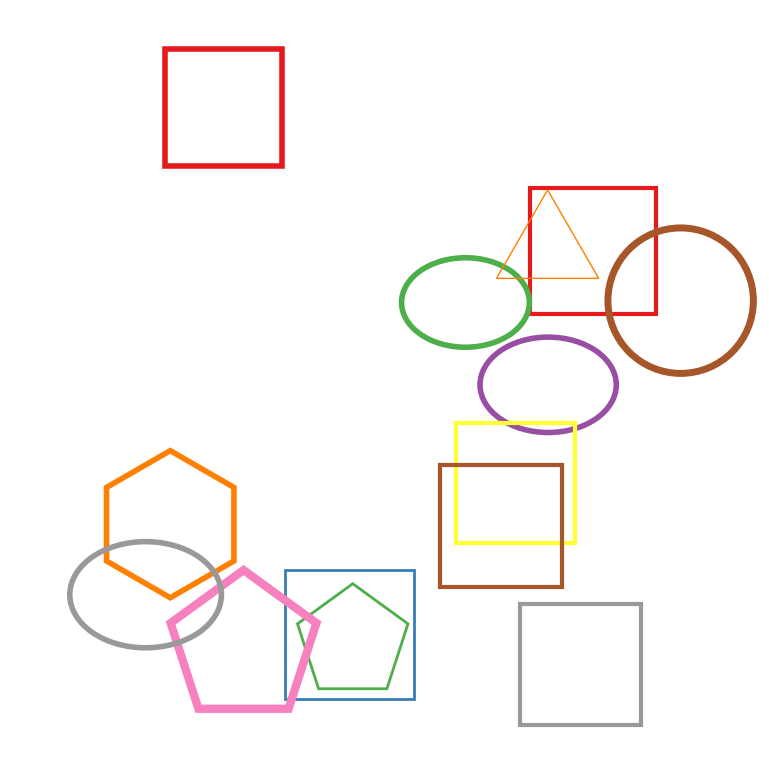[{"shape": "square", "thickness": 1.5, "radius": 0.41, "center": [0.77, 0.674]}, {"shape": "square", "thickness": 2, "radius": 0.38, "center": [0.29, 0.86]}, {"shape": "square", "thickness": 1, "radius": 0.42, "center": [0.454, 0.176]}, {"shape": "pentagon", "thickness": 1, "radius": 0.38, "center": [0.458, 0.167]}, {"shape": "oval", "thickness": 2, "radius": 0.42, "center": [0.604, 0.607]}, {"shape": "oval", "thickness": 2, "radius": 0.44, "center": [0.712, 0.5]}, {"shape": "hexagon", "thickness": 2, "radius": 0.48, "center": [0.221, 0.319]}, {"shape": "triangle", "thickness": 0.5, "radius": 0.38, "center": [0.711, 0.677]}, {"shape": "square", "thickness": 1.5, "radius": 0.39, "center": [0.669, 0.373]}, {"shape": "circle", "thickness": 2.5, "radius": 0.47, "center": [0.884, 0.61]}, {"shape": "square", "thickness": 1.5, "radius": 0.39, "center": [0.65, 0.317]}, {"shape": "pentagon", "thickness": 3, "radius": 0.5, "center": [0.316, 0.16]}, {"shape": "oval", "thickness": 2, "radius": 0.49, "center": [0.189, 0.228]}, {"shape": "square", "thickness": 1.5, "radius": 0.39, "center": [0.754, 0.137]}]